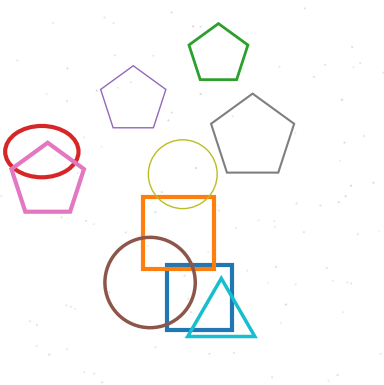[{"shape": "square", "thickness": 3, "radius": 0.42, "center": [0.518, 0.227]}, {"shape": "square", "thickness": 3, "radius": 0.47, "center": [0.464, 0.395]}, {"shape": "pentagon", "thickness": 2, "radius": 0.4, "center": [0.567, 0.858]}, {"shape": "oval", "thickness": 3, "radius": 0.48, "center": [0.109, 0.606]}, {"shape": "pentagon", "thickness": 1, "radius": 0.45, "center": [0.346, 0.74]}, {"shape": "circle", "thickness": 2.5, "radius": 0.59, "center": [0.39, 0.266]}, {"shape": "pentagon", "thickness": 3, "radius": 0.5, "center": [0.124, 0.53]}, {"shape": "pentagon", "thickness": 1.5, "radius": 0.57, "center": [0.656, 0.643]}, {"shape": "circle", "thickness": 1, "radius": 0.45, "center": [0.475, 0.548]}, {"shape": "triangle", "thickness": 2.5, "radius": 0.5, "center": [0.575, 0.176]}]